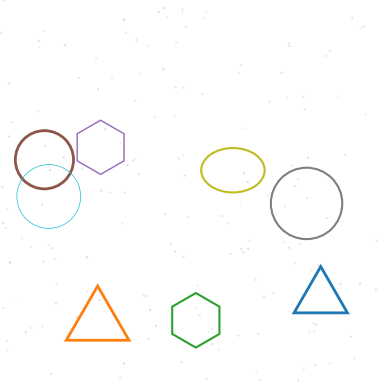[{"shape": "triangle", "thickness": 2, "radius": 0.4, "center": [0.833, 0.227]}, {"shape": "triangle", "thickness": 2, "radius": 0.47, "center": [0.254, 0.163]}, {"shape": "hexagon", "thickness": 1.5, "radius": 0.35, "center": [0.509, 0.168]}, {"shape": "hexagon", "thickness": 1, "radius": 0.35, "center": [0.261, 0.617]}, {"shape": "circle", "thickness": 2, "radius": 0.38, "center": [0.115, 0.585]}, {"shape": "circle", "thickness": 1.5, "radius": 0.46, "center": [0.796, 0.472]}, {"shape": "oval", "thickness": 1.5, "radius": 0.41, "center": [0.605, 0.558]}, {"shape": "circle", "thickness": 0.5, "radius": 0.41, "center": [0.127, 0.49]}]